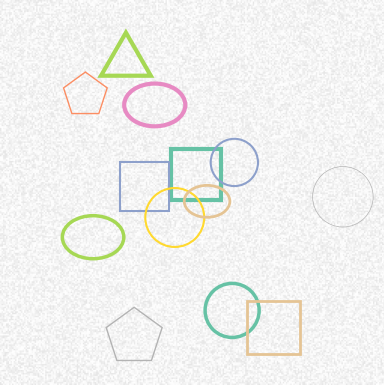[{"shape": "circle", "thickness": 2.5, "radius": 0.35, "center": [0.603, 0.194]}, {"shape": "square", "thickness": 3, "radius": 0.33, "center": [0.509, 0.547]}, {"shape": "pentagon", "thickness": 1, "radius": 0.3, "center": [0.222, 0.753]}, {"shape": "square", "thickness": 1.5, "radius": 0.32, "center": [0.374, 0.516]}, {"shape": "circle", "thickness": 1.5, "radius": 0.31, "center": [0.609, 0.578]}, {"shape": "oval", "thickness": 3, "radius": 0.4, "center": [0.402, 0.727]}, {"shape": "triangle", "thickness": 3, "radius": 0.37, "center": [0.327, 0.841]}, {"shape": "oval", "thickness": 2.5, "radius": 0.4, "center": [0.242, 0.384]}, {"shape": "circle", "thickness": 1.5, "radius": 0.38, "center": [0.454, 0.435]}, {"shape": "square", "thickness": 2, "radius": 0.34, "center": [0.711, 0.149]}, {"shape": "oval", "thickness": 2, "radius": 0.3, "center": [0.538, 0.477]}, {"shape": "pentagon", "thickness": 1, "radius": 0.38, "center": [0.348, 0.125]}, {"shape": "circle", "thickness": 0.5, "radius": 0.39, "center": [0.891, 0.489]}]